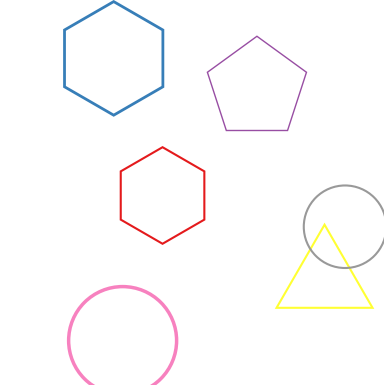[{"shape": "hexagon", "thickness": 1.5, "radius": 0.63, "center": [0.422, 0.492]}, {"shape": "hexagon", "thickness": 2, "radius": 0.74, "center": [0.295, 0.848]}, {"shape": "pentagon", "thickness": 1, "radius": 0.68, "center": [0.667, 0.77]}, {"shape": "triangle", "thickness": 1.5, "radius": 0.72, "center": [0.843, 0.272]}, {"shape": "circle", "thickness": 2.5, "radius": 0.7, "center": [0.318, 0.115]}, {"shape": "circle", "thickness": 1.5, "radius": 0.54, "center": [0.896, 0.411]}]